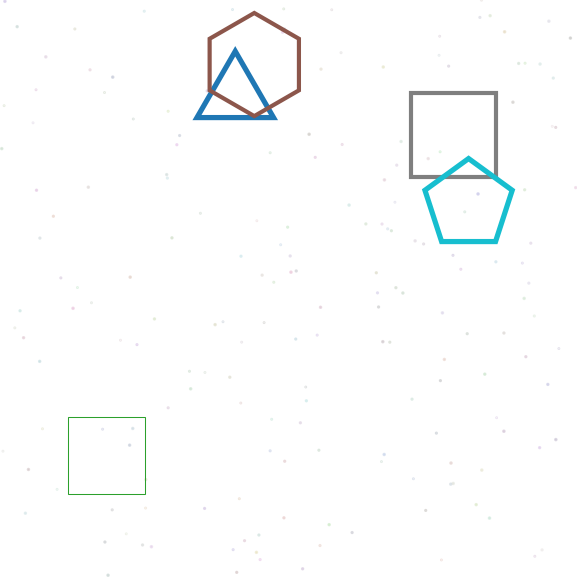[{"shape": "triangle", "thickness": 2.5, "radius": 0.38, "center": [0.407, 0.834]}, {"shape": "square", "thickness": 0.5, "radius": 0.33, "center": [0.184, 0.21]}, {"shape": "hexagon", "thickness": 2, "radius": 0.45, "center": [0.44, 0.887]}, {"shape": "square", "thickness": 2, "radius": 0.37, "center": [0.785, 0.766]}, {"shape": "pentagon", "thickness": 2.5, "radius": 0.4, "center": [0.811, 0.645]}]